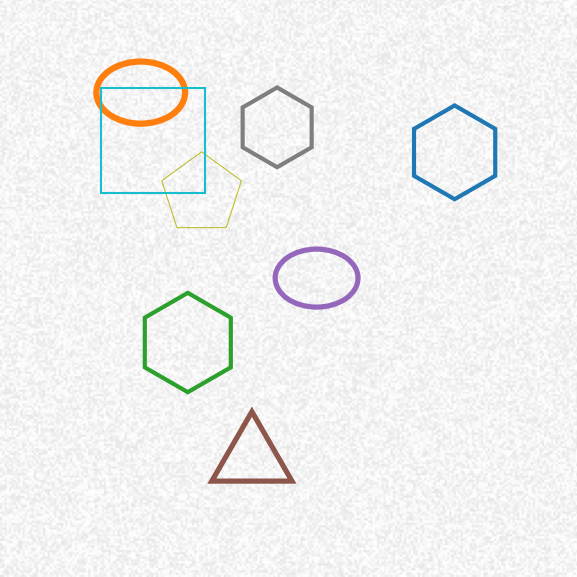[{"shape": "hexagon", "thickness": 2, "radius": 0.41, "center": [0.787, 0.735]}, {"shape": "oval", "thickness": 3, "radius": 0.38, "center": [0.244, 0.839]}, {"shape": "hexagon", "thickness": 2, "radius": 0.43, "center": [0.325, 0.406]}, {"shape": "oval", "thickness": 2.5, "radius": 0.36, "center": [0.548, 0.518]}, {"shape": "triangle", "thickness": 2.5, "radius": 0.4, "center": [0.436, 0.206]}, {"shape": "hexagon", "thickness": 2, "radius": 0.35, "center": [0.48, 0.779]}, {"shape": "pentagon", "thickness": 0.5, "radius": 0.36, "center": [0.349, 0.664]}, {"shape": "square", "thickness": 1, "radius": 0.45, "center": [0.265, 0.756]}]